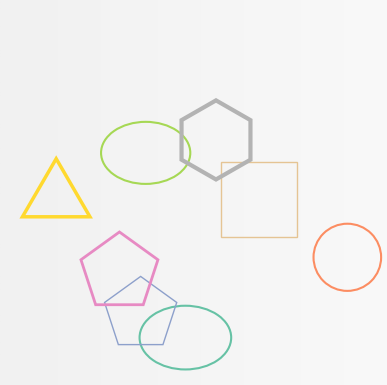[{"shape": "oval", "thickness": 1.5, "radius": 0.59, "center": [0.478, 0.123]}, {"shape": "circle", "thickness": 1.5, "radius": 0.44, "center": [0.896, 0.332]}, {"shape": "pentagon", "thickness": 1, "radius": 0.49, "center": [0.363, 0.184]}, {"shape": "pentagon", "thickness": 2, "radius": 0.52, "center": [0.308, 0.293]}, {"shape": "oval", "thickness": 1.5, "radius": 0.58, "center": [0.376, 0.603]}, {"shape": "triangle", "thickness": 2.5, "radius": 0.5, "center": [0.145, 0.487]}, {"shape": "square", "thickness": 1, "radius": 0.49, "center": [0.668, 0.482]}, {"shape": "hexagon", "thickness": 3, "radius": 0.51, "center": [0.557, 0.637]}]